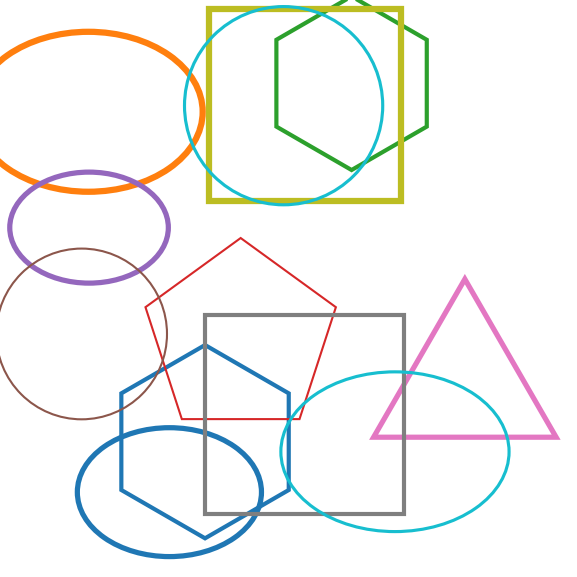[{"shape": "hexagon", "thickness": 2, "radius": 0.84, "center": [0.355, 0.234]}, {"shape": "oval", "thickness": 2.5, "radius": 0.8, "center": [0.293, 0.147]}, {"shape": "oval", "thickness": 3, "radius": 0.99, "center": [0.153, 0.806]}, {"shape": "hexagon", "thickness": 2, "radius": 0.75, "center": [0.609, 0.855]}, {"shape": "pentagon", "thickness": 1, "radius": 0.87, "center": [0.417, 0.414]}, {"shape": "oval", "thickness": 2.5, "radius": 0.69, "center": [0.154, 0.605]}, {"shape": "circle", "thickness": 1, "radius": 0.74, "center": [0.141, 0.421]}, {"shape": "triangle", "thickness": 2.5, "radius": 0.91, "center": [0.805, 0.333]}, {"shape": "square", "thickness": 2, "radius": 0.86, "center": [0.527, 0.281]}, {"shape": "square", "thickness": 3, "radius": 0.83, "center": [0.528, 0.817]}, {"shape": "oval", "thickness": 1.5, "radius": 0.99, "center": [0.684, 0.217]}, {"shape": "circle", "thickness": 1.5, "radius": 0.86, "center": [0.491, 0.816]}]